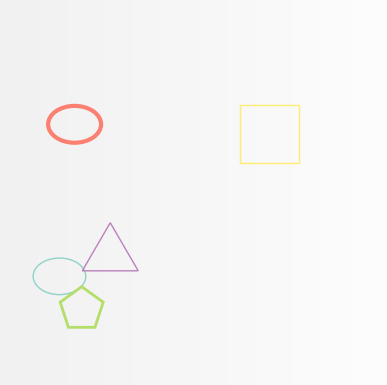[{"shape": "oval", "thickness": 1, "radius": 0.34, "center": [0.153, 0.282]}, {"shape": "oval", "thickness": 3, "radius": 0.34, "center": [0.192, 0.677]}, {"shape": "pentagon", "thickness": 2, "radius": 0.29, "center": [0.211, 0.197]}, {"shape": "triangle", "thickness": 1, "radius": 0.42, "center": [0.285, 0.338]}, {"shape": "square", "thickness": 1, "radius": 0.38, "center": [0.695, 0.653]}]